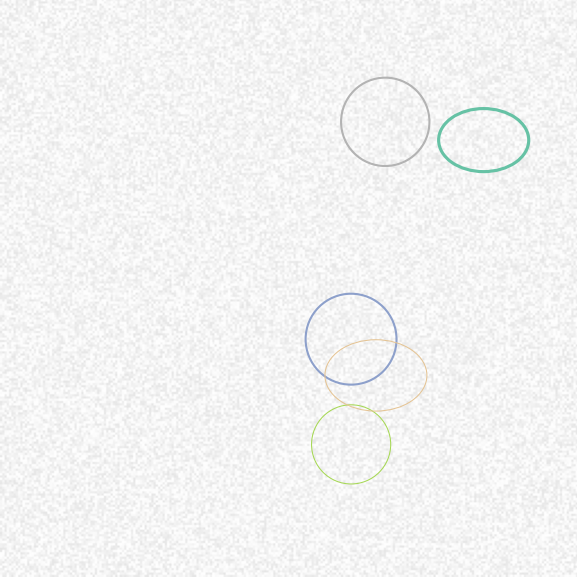[{"shape": "oval", "thickness": 1.5, "radius": 0.39, "center": [0.838, 0.757]}, {"shape": "circle", "thickness": 1, "radius": 0.39, "center": [0.608, 0.412]}, {"shape": "circle", "thickness": 0.5, "radius": 0.34, "center": [0.608, 0.23]}, {"shape": "oval", "thickness": 0.5, "radius": 0.44, "center": [0.651, 0.349]}, {"shape": "circle", "thickness": 1, "radius": 0.38, "center": [0.667, 0.788]}]